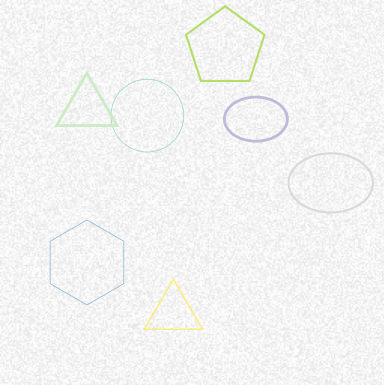[{"shape": "circle", "thickness": 0.5, "radius": 0.47, "center": [0.383, 0.7]}, {"shape": "oval", "thickness": 2, "radius": 0.41, "center": [0.665, 0.691]}, {"shape": "hexagon", "thickness": 0.5, "radius": 0.55, "center": [0.226, 0.318]}, {"shape": "pentagon", "thickness": 1.5, "radius": 0.54, "center": [0.585, 0.876]}, {"shape": "oval", "thickness": 1.5, "radius": 0.55, "center": [0.859, 0.525]}, {"shape": "triangle", "thickness": 2, "radius": 0.45, "center": [0.225, 0.719]}, {"shape": "triangle", "thickness": 1, "radius": 0.44, "center": [0.45, 0.188]}]